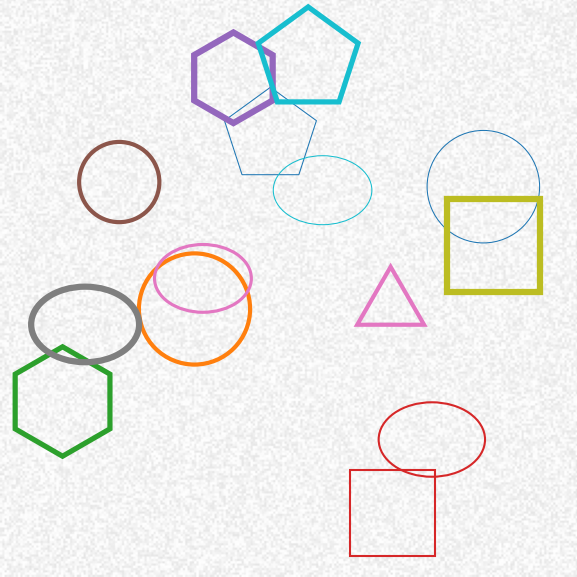[{"shape": "pentagon", "thickness": 0.5, "radius": 0.42, "center": [0.468, 0.764]}, {"shape": "circle", "thickness": 0.5, "radius": 0.49, "center": [0.837, 0.676]}, {"shape": "circle", "thickness": 2, "radius": 0.48, "center": [0.337, 0.464]}, {"shape": "hexagon", "thickness": 2.5, "radius": 0.47, "center": [0.108, 0.304]}, {"shape": "oval", "thickness": 1, "radius": 0.46, "center": [0.748, 0.238]}, {"shape": "square", "thickness": 1, "radius": 0.37, "center": [0.68, 0.111]}, {"shape": "hexagon", "thickness": 3, "radius": 0.39, "center": [0.404, 0.864]}, {"shape": "circle", "thickness": 2, "radius": 0.35, "center": [0.206, 0.684]}, {"shape": "oval", "thickness": 1.5, "radius": 0.42, "center": [0.351, 0.517]}, {"shape": "triangle", "thickness": 2, "radius": 0.33, "center": [0.676, 0.47]}, {"shape": "oval", "thickness": 3, "radius": 0.47, "center": [0.147, 0.437]}, {"shape": "square", "thickness": 3, "radius": 0.4, "center": [0.854, 0.574]}, {"shape": "oval", "thickness": 0.5, "radius": 0.43, "center": [0.559, 0.67]}, {"shape": "pentagon", "thickness": 2.5, "radius": 0.45, "center": [0.534, 0.896]}]